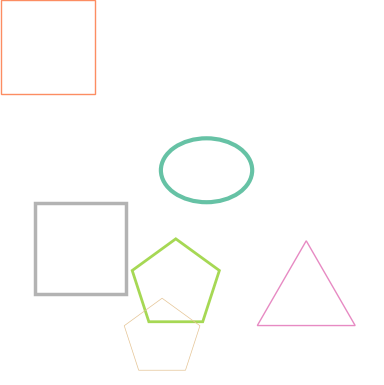[{"shape": "oval", "thickness": 3, "radius": 0.59, "center": [0.536, 0.558]}, {"shape": "square", "thickness": 1, "radius": 0.61, "center": [0.126, 0.877]}, {"shape": "triangle", "thickness": 1, "radius": 0.73, "center": [0.795, 0.228]}, {"shape": "pentagon", "thickness": 2, "radius": 0.6, "center": [0.457, 0.261]}, {"shape": "pentagon", "thickness": 0.5, "radius": 0.52, "center": [0.421, 0.122]}, {"shape": "square", "thickness": 2.5, "radius": 0.59, "center": [0.209, 0.355]}]